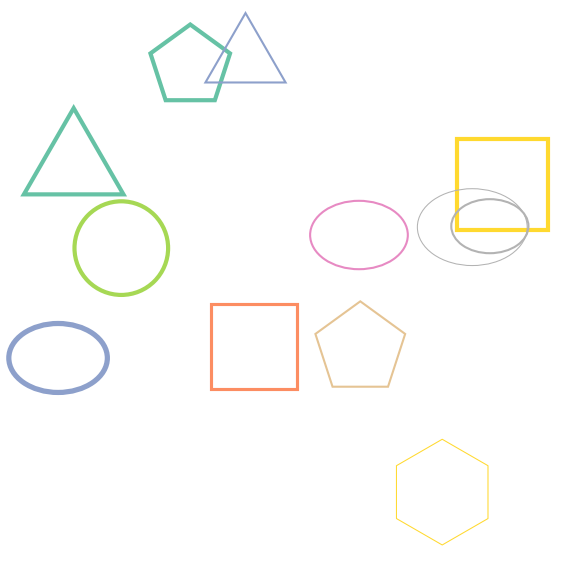[{"shape": "triangle", "thickness": 2, "radius": 0.5, "center": [0.128, 0.712]}, {"shape": "pentagon", "thickness": 2, "radius": 0.36, "center": [0.329, 0.884]}, {"shape": "square", "thickness": 1.5, "radius": 0.37, "center": [0.44, 0.399]}, {"shape": "oval", "thickness": 2.5, "radius": 0.43, "center": [0.101, 0.379]}, {"shape": "triangle", "thickness": 1, "radius": 0.4, "center": [0.425, 0.896]}, {"shape": "oval", "thickness": 1, "radius": 0.42, "center": [0.622, 0.592]}, {"shape": "circle", "thickness": 2, "radius": 0.41, "center": [0.21, 0.569]}, {"shape": "square", "thickness": 2, "radius": 0.39, "center": [0.87, 0.68]}, {"shape": "hexagon", "thickness": 0.5, "radius": 0.46, "center": [0.766, 0.147]}, {"shape": "pentagon", "thickness": 1, "radius": 0.41, "center": [0.624, 0.396]}, {"shape": "oval", "thickness": 1, "radius": 0.33, "center": [0.848, 0.607]}, {"shape": "oval", "thickness": 0.5, "radius": 0.48, "center": [0.818, 0.606]}]